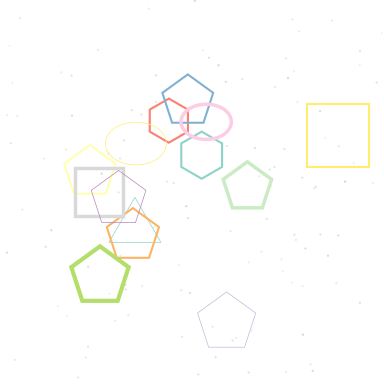[{"shape": "hexagon", "thickness": 1.5, "radius": 0.31, "center": [0.524, 0.597]}, {"shape": "triangle", "thickness": 0.5, "radius": 0.39, "center": [0.35, 0.409]}, {"shape": "pentagon", "thickness": 1.5, "radius": 0.35, "center": [0.234, 0.554]}, {"shape": "pentagon", "thickness": 0.5, "radius": 0.4, "center": [0.589, 0.162]}, {"shape": "hexagon", "thickness": 1.5, "radius": 0.29, "center": [0.439, 0.687]}, {"shape": "pentagon", "thickness": 1.5, "radius": 0.35, "center": [0.488, 0.737]}, {"shape": "pentagon", "thickness": 1.5, "radius": 0.36, "center": [0.345, 0.388]}, {"shape": "pentagon", "thickness": 3, "radius": 0.39, "center": [0.26, 0.282]}, {"shape": "oval", "thickness": 2.5, "radius": 0.33, "center": [0.536, 0.684]}, {"shape": "square", "thickness": 2.5, "radius": 0.31, "center": [0.258, 0.502]}, {"shape": "pentagon", "thickness": 0.5, "radius": 0.37, "center": [0.308, 0.482]}, {"shape": "pentagon", "thickness": 2.5, "radius": 0.33, "center": [0.643, 0.514]}, {"shape": "square", "thickness": 1.5, "radius": 0.41, "center": [0.878, 0.649]}, {"shape": "oval", "thickness": 0.5, "radius": 0.4, "center": [0.353, 0.627]}]